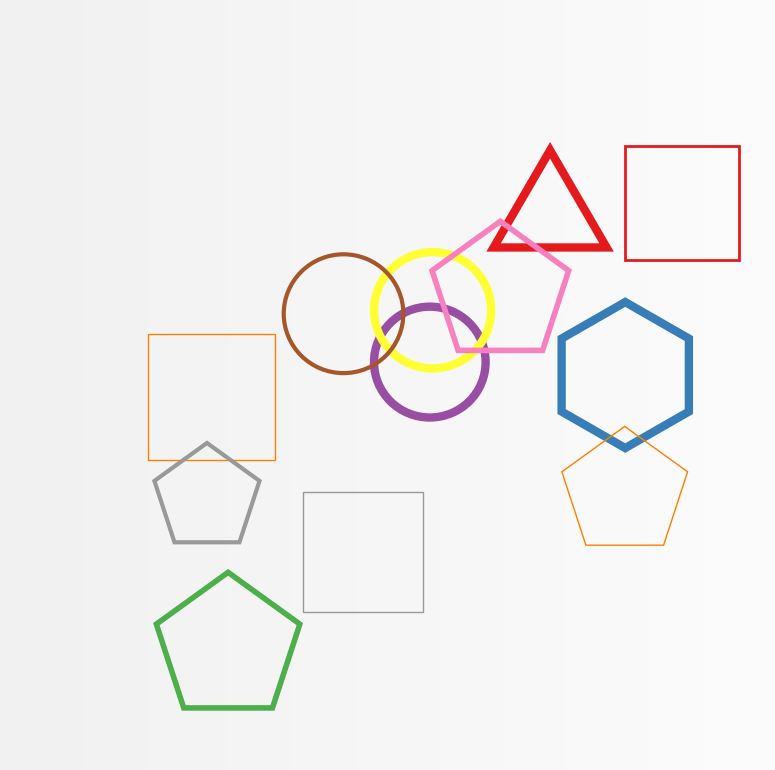[{"shape": "triangle", "thickness": 3, "radius": 0.42, "center": [0.71, 0.721]}, {"shape": "square", "thickness": 1, "radius": 0.37, "center": [0.88, 0.736]}, {"shape": "hexagon", "thickness": 3, "radius": 0.47, "center": [0.807, 0.513]}, {"shape": "pentagon", "thickness": 2, "radius": 0.49, "center": [0.294, 0.159]}, {"shape": "circle", "thickness": 3, "radius": 0.36, "center": [0.555, 0.53]}, {"shape": "pentagon", "thickness": 0.5, "radius": 0.43, "center": [0.806, 0.361]}, {"shape": "square", "thickness": 0.5, "radius": 0.41, "center": [0.272, 0.484]}, {"shape": "circle", "thickness": 3, "radius": 0.38, "center": [0.558, 0.597]}, {"shape": "circle", "thickness": 1.5, "radius": 0.39, "center": [0.443, 0.593]}, {"shape": "pentagon", "thickness": 2, "radius": 0.46, "center": [0.646, 0.62]}, {"shape": "pentagon", "thickness": 1.5, "radius": 0.36, "center": [0.267, 0.353]}, {"shape": "square", "thickness": 0.5, "radius": 0.39, "center": [0.468, 0.283]}]